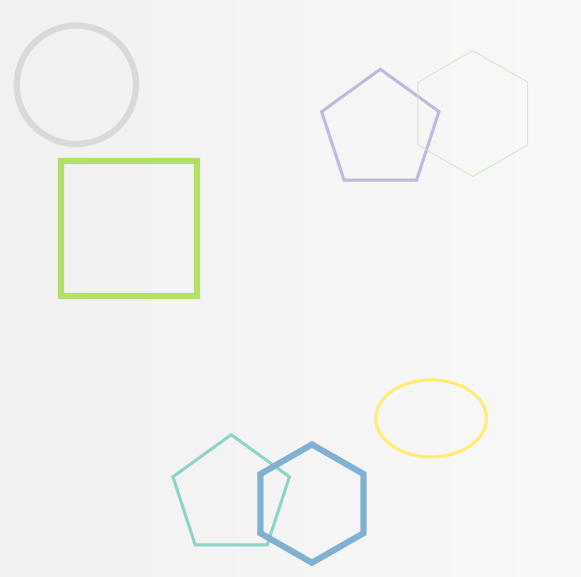[{"shape": "pentagon", "thickness": 1.5, "radius": 0.53, "center": [0.398, 0.141]}, {"shape": "pentagon", "thickness": 1.5, "radius": 0.53, "center": [0.654, 0.773]}, {"shape": "hexagon", "thickness": 3, "radius": 0.51, "center": [0.537, 0.127]}, {"shape": "square", "thickness": 3, "radius": 0.59, "center": [0.222, 0.604]}, {"shape": "circle", "thickness": 3, "radius": 0.51, "center": [0.131, 0.852]}, {"shape": "hexagon", "thickness": 0.5, "radius": 0.54, "center": [0.813, 0.802]}, {"shape": "oval", "thickness": 1.5, "radius": 0.48, "center": [0.742, 0.275]}]